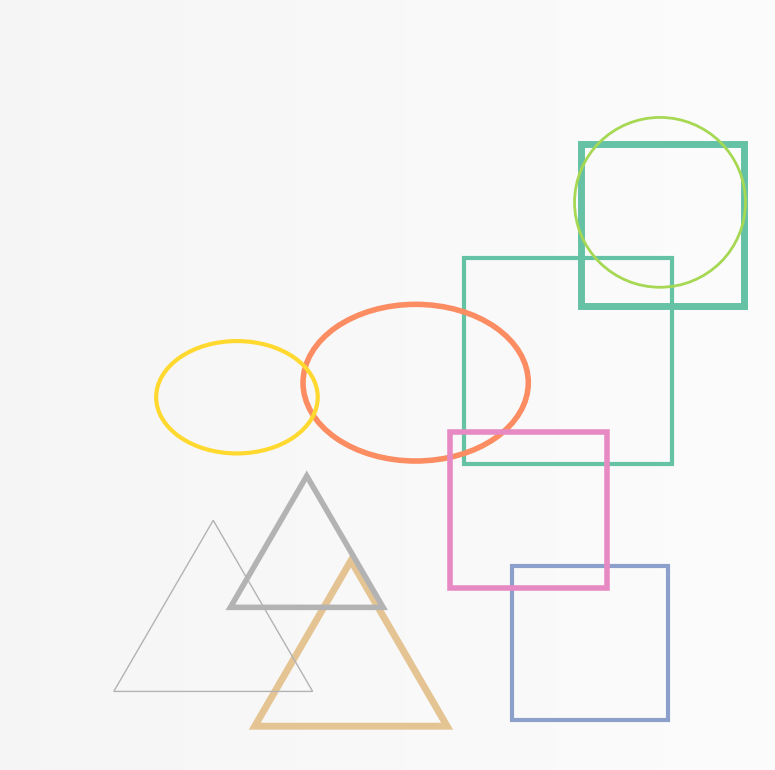[{"shape": "square", "thickness": 1.5, "radius": 0.67, "center": [0.733, 0.531]}, {"shape": "square", "thickness": 2.5, "radius": 0.53, "center": [0.854, 0.708]}, {"shape": "oval", "thickness": 2, "radius": 0.73, "center": [0.536, 0.503]}, {"shape": "square", "thickness": 1.5, "radius": 0.5, "center": [0.761, 0.165]}, {"shape": "square", "thickness": 2, "radius": 0.51, "center": [0.682, 0.337]}, {"shape": "circle", "thickness": 1, "radius": 0.55, "center": [0.852, 0.737]}, {"shape": "oval", "thickness": 1.5, "radius": 0.52, "center": [0.306, 0.484]}, {"shape": "triangle", "thickness": 2.5, "radius": 0.72, "center": [0.453, 0.129]}, {"shape": "triangle", "thickness": 2, "radius": 0.57, "center": [0.396, 0.268]}, {"shape": "triangle", "thickness": 0.5, "radius": 0.74, "center": [0.275, 0.176]}]